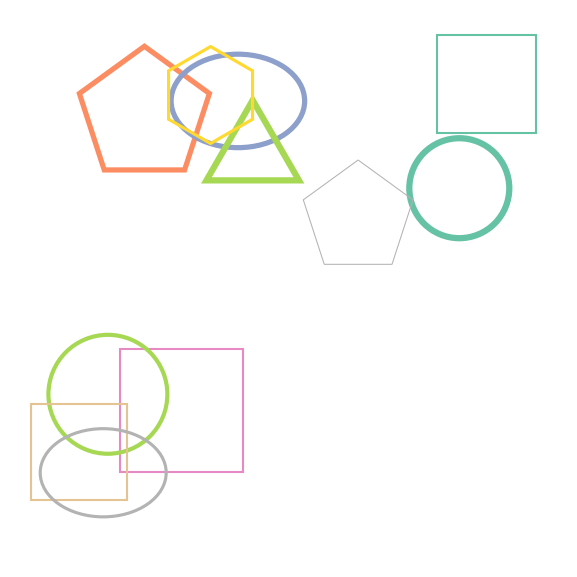[{"shape": "circle", "thickness": 3, "radius": 0.43, "center": [0.795, 0.673]}, {"shape": "square", "thickness": 1, "radius": 0.43, "center": [0.842, 0.854]}, {"shape": "pentagon", "thickness": 2.5, "radius": 0.59, "center": [0.25, 0.801]}, {"shape": "oval", "thickness": 2.5, "radius": 0.58, "center": [0.412, 0.824]}, {"shape": "square", "thickness": 1, "radius": 0.53, "center": [0.314, 0.288]}, {"shape": "triangle", "thickness": 3, "radius": 0.46, "center": [0.438, 0.733]}, {"shape": "circle", "thickness": 2, "radius": 0.51, "center": [0.187, 0.316]}, {"shape": "hexagon", "thickness": 1.5, "radius": 0.42, "center": [0.365, 0.835]}, {"shape": "square", "thickness": 1, "radius": 0.42, "center": [0.137, 0.217]}, {"shape": "pentagon", "thickness": 0.5, "radius": 0.5, "center": [0.62, 0.622]}, {"shape": "oval", "thickness": 1.5, "radius": 0.55, "center": [0.179, 0.18]}]